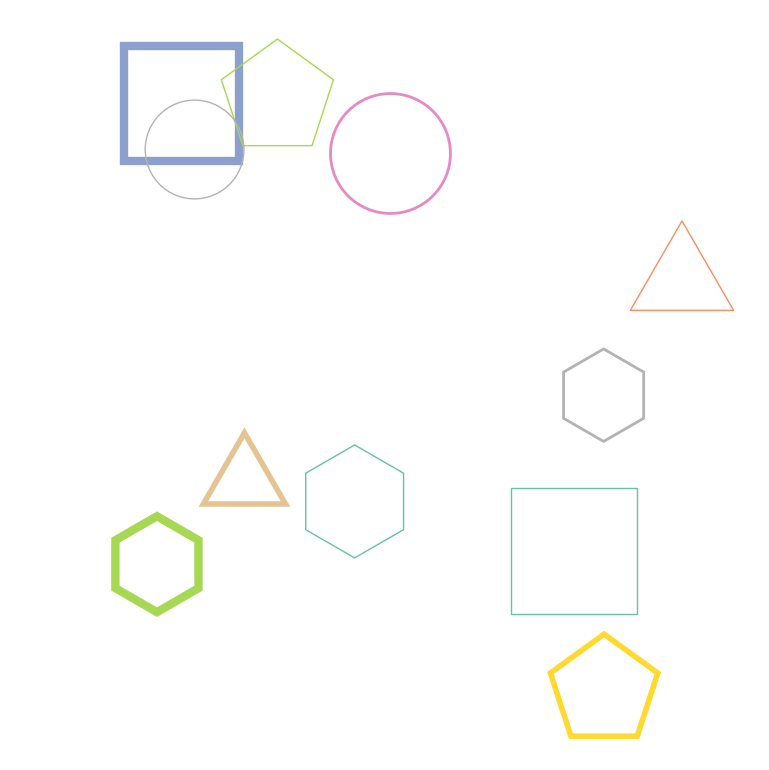[{"shape": "square", "thickness": 0.5, "radius": 0.41, "center": [0.746, 0.285]}, {"shape": "hexagon", "thickness": 0.5, "radius": 0.37, "center": [0.461, 0.349]}, {"shape": "triangle", "thickness": 0.5, "radius": 0.39, "center": [0.886, 0.636]}, {"shape": "square", "thickness": 3, "radius": 0.37, "center": [0.236, 0.866]}, {"shape": "circle", "thickness": 1, "radius": 0.39, "center": [0.507, 0.801]}, {"shape": "pentagon", "thickness": 0.5, "radius": 0.38, "center": [0.36, 0.873]}, {"shape": "hexagon", "thickness": 3, "radius": 0.31, "center": [0.204, 0.267]}, {"shape": "pentagon", "thickness": 2, "radius": 0.37, "center": [0.785, 0.103]}, {"shape": "triangle", "thickness": 2, "radius": 0.31, "center": [0.317, 0.376]}, {"shape": "hexagon", "thickness": 1, "radius": 0.3, "center": [0.784, 0.487]}, {"shape": "circle", "thickness": 0.5, "radius": 0.32, "center": [0.253, 0.806]}]